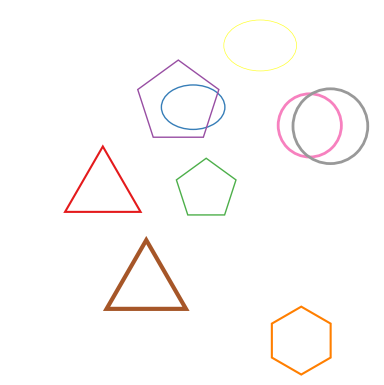[{"shape": "triangle", "thickness": 1.5, "radius": 0.57, "center": [0.267, 0.506]}, {"shape": "oval", "thickness": 1, "radius": 0.41, "center": [0.502, 0.722]}, {"shape": "pentagon", "thickness": 1, "radius": 0.41, "center": [0.536, 0.508]}, {"shape": "pentagon", "thickness": 1, "radius": 0.55, "center": [0.463, 0.733]}, {"shape": "hexagon", "thickness": 1.5, "radius": 0.44, "center": [0.782, 0.115]}, {"shape": "oval", "thickness": 0.5, "radius": 0.47, "center": [0.676, 0.882]}, {"shape": "triangle", "thickness": 3, "radius": 0.6, "center": [0.38, 0.257]}, {"shape": "circle", "thickness": 2, "radius": 0.41, "center": [0.805, 0.674]}, {"shape": "circle", "thickness": 2, "radius": 0.49, "center": [0.858, 0.672]}]